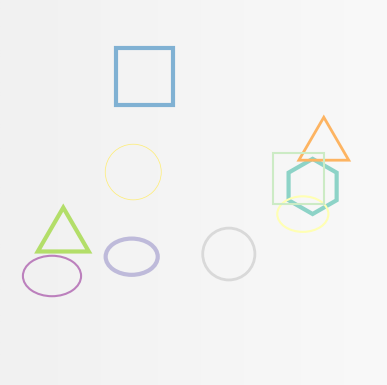[{"shape": "hexagon", "thickness": 3, "radius": 0.36, "center": [0.807, 0.516]}, {"shape": "oval", "thickness": 1.5, "radius": 0.33, "center": [0.782, 0.444]}, {"shape": "oval", "thickness": 3, "radius": 0.34, "center": [0.34, 0.333]}, {"shape": "square", "thickness": 3, "radius": 0.37, "center": [0.373, 0.801]}, {"shape": "triangle", "thickness": 2, "radius": 0.37, "center": [0.836, 0.621]}, {"shape": "triangle", "thickness": 3, "radius": 0.38, "center": [0.163, 0.385]}, {"shape": "circle", "thickness": 2, "radius": 0.34, "center": [0.59, 0.34]}, {"shape": "oval", "thickness": 1.5, "radius": 0.38, "center": [0.134, 0.283]}, {"shape": "square", "thickness": 1.5, "radius": 0.33, "center": [0.771, 0.536]}, {"shape": "circle", "thickness": 0.5, "radius": 0.36, "center": [0.344, 0.553]}]